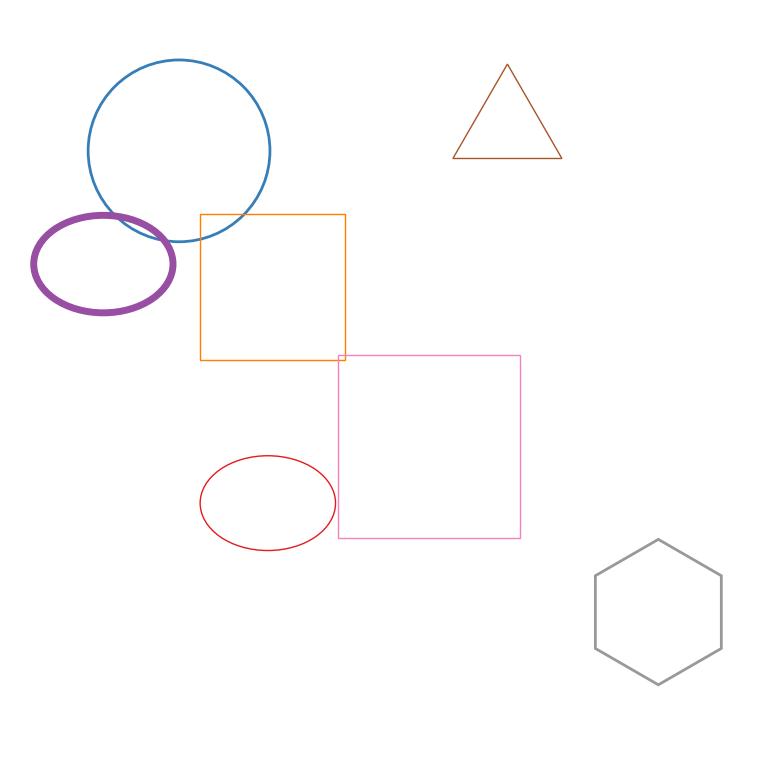[{"shape": "oval", "thickness": 0.5, "radius": 0.44, "center": [0.348, 0.347]}, {"shape": "circle", "thickness": 1, "radius": 0.59, "center": [0.233, 0.804]}, {"shape": "oval", "thickness": 2.5, "radius": 0.45, "center": [0.134, 0.657]}, {"shape": "square", "thickness": 0.5, "radius": 0.47, "center": [0.354, 0.627]}, {"shape": "triangle", "thickness": 0.5, "radius": 0.41, "center": [0.659, 0.835]}, {"shape": "square", "thickness": 0.5, "radius": 0.59, "center": [0.557, 0.42]}, {"shape": "hexagon", "thickness": 1, "radius": 0.47, "center": [0.855, 0.205]}]